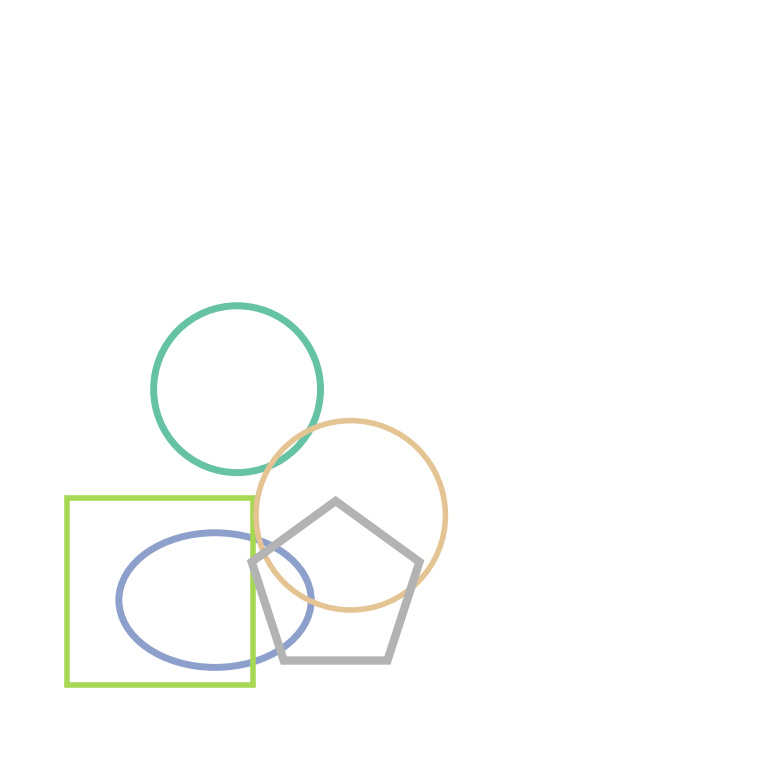[{"shape": "circle", "thickness": 2.5, "radius": 0.54, "center": [0.308, 0.495]}, {"shape": "oval", "thickness": 2.5, "radius": 0.62, "center": [0.279, 0.221]}, {"shape": "square", "thickness": 2, "radius": 0.6, "center": [0.208, 0.232]}, {"shape": "circle", "thickness": 2, "radius": 0.61, "center": [0.456, 0.331]}, {"shape": "pentagon", "thickness": 3, "radius": 0.57, "center": [0.436, 0.235]}]